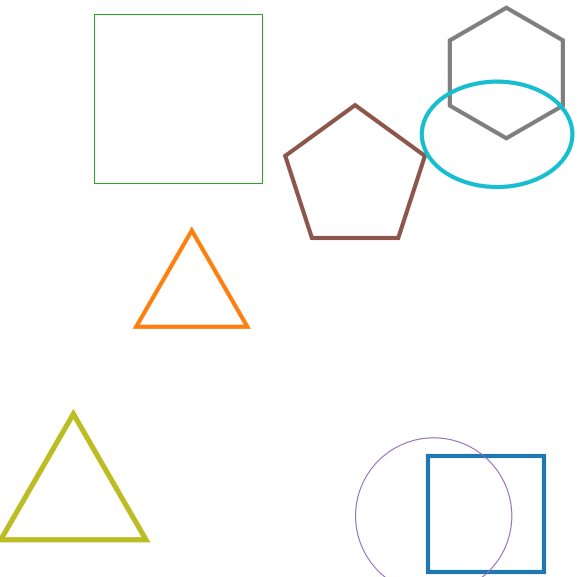[{"shape": "square", "thickness": 2, "radius": 0.5, "center": [0.842, 0.109]}, {"shape": "triangle", "thickness": 2, "radius": 0.56, "center": [0.332, 0.489]}, {"shape": "square", "thickness": 0.5, "radius": 0.73, "center": [0.309, 0.828]}, {"shape": "circle", "thickness": 0.5, "radius": 0.68, "center": [0.751, 0.106]}, {"shape": "pentagon", "thickness": 2, "radius": 0.64, "center": [0.615, 0.69]}, {"shape": "hexagon", "thickness": 2, "radius": 0.57, "center": [0.877, 0.873]}, {"shape": "triangle", "thickness": 2.5, "radius": 0.73, "center": [0.127, 0.137]}, {"shape": "oval", "thickness": 2, "radius": 0.65, "center": [0.861, 0.767]}]